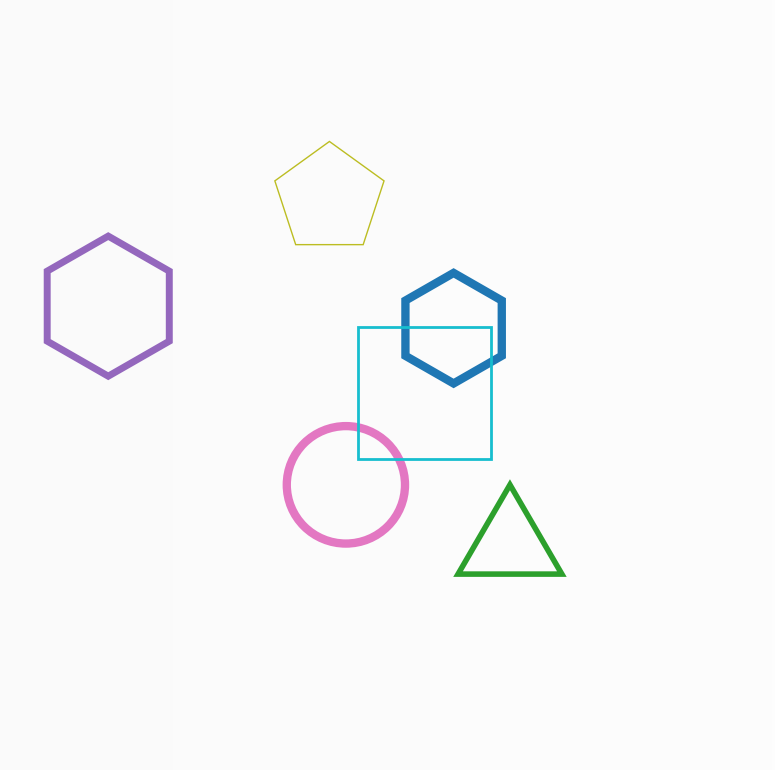[{"shape": "hexagon", "thickness": 3, "radius": 0.36, "center": [0.585, 0.574]}, {"shape": "triangle", "thickness": 2, "radius": 0.39, "center": [0.658, 0.293]}, {"shape": "hexagon", "thickness": 2.5, "radius": 0.45, "center": [0.14, 0.602]}, {"shape": "circle", "thickness": 3, "radius": 0.38, "center": [0.446, 0.37]}, {"shape": "pentagon", "thickness": 0.5, "radius": 0.37, "center": [0.425, 0.742]}, {"shape": "square", "thickness": 1, "radius": 0.43, "center": [0.548, 0.49]}]